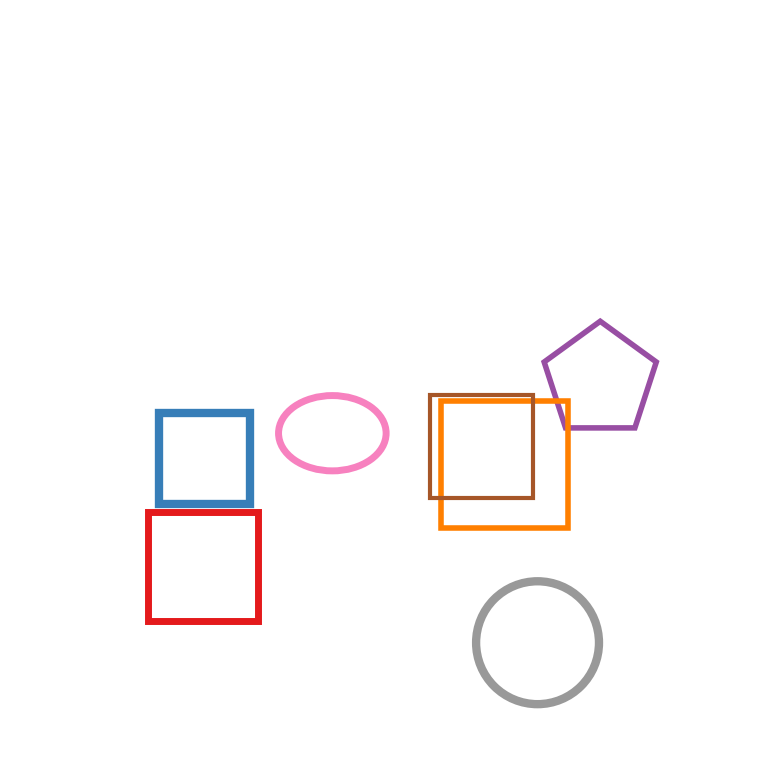[{"shape": "square", "thickness": 2.5, "radius": 0.36, "center": [0.263, 0.264]}, {"shape": "square", "thickness": 3, "radius": 0.29, "center": [0.266, 0.405]}, {"shape": "pentagon", "thickness": 2, "radius": 0.38, "center": [0.78, 0.506]}, {"shape": "square", "thickness": 2, "radius": 0.41, "center": [0.655, 0.397]}, {"shape": "square", "thickness": 1.5, "radius": 0.33, "center": [0.626, 0.42]}, {"shape": "oval", "thickness": 2.5, "radius": 0.35, "center": [0.432, 0.437]}, {"shape": "circle", "thickness": 3, "radius": 0.4, "center": [0.698, 0.165]}]